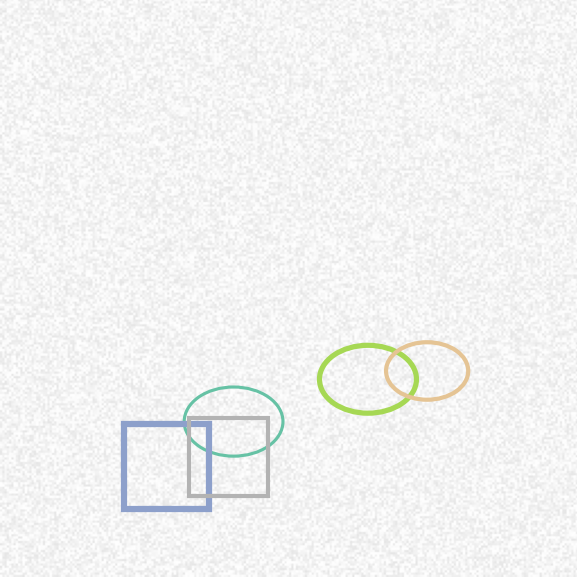[{"shape": "oval", "thickness": 1.5, "radius": 0.43, "center": [0.404, 0.269]}, {"shape": "square", "thickness": 3, "radius": 0.37, "center": [0.289, 0.192]}, {"shape": "oval", "thickness": 2.5, "radius": 0.42, "center": [0.637, 0.342]}, {"shape": "oval", "thickness": 2, "radius": 0.36, "center": [0.74, 0.357]}, {"shape": "square", "thickness": 2, "radius": 0.34, "center": [0.395, 0.208]}]